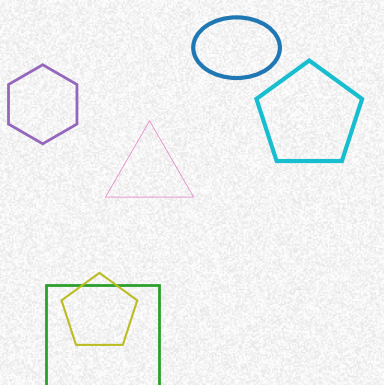[{"shape": "oval", "thickness": 3, "radius": 0.56, "center": [0.614, 0.876]}, {"shape": "square", "thickness": 2, "radius": 0.74, "center": [0.266, 0.112]}, {"shape": "hexagon", "thickness": 2, "radius": 0.51, "center": [0.111, 0.729]}, {"shape": "triangle", "thickness": 0.5, "radius": 0.66, "center": [0.389, 0.554]}, {"shape": "pentagon", "thickness": 1.5, "radius": 0.52, "center": [0.258, 0.188]}, {"shape": "pentagon", "thickness": 3, "radius": 0.72, "center": [0.803, 0.698]}]